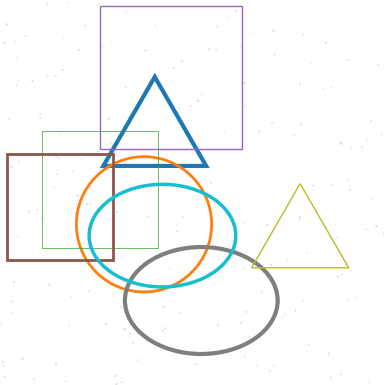[{"shape": "triangle", "thickness": 3, "radius": 0.77, "center": [0.402, 0.646]}, {"shape": "circle", "thickness": 2, "radius": 0.88, "center": [0.374, 0.417]}, {"shape": "square", "thickness": 0.5, "radius": 0.76, "center": [0.26, 0.507]}, {"shape": "square", "thickness": 1, "radius": 0.93, "center": [0.444, 0.799]}, {"shape": "square", "thickness": 2, "radius": 0.69, "center": [0.155, 0.461]}, {"shape": "oval", "thickness": 3, "radius": 0.99, "center": [0.523, 0.219]}, {"shape": "triangle", "thickness": 1, "radius": 0.73, "center": [0.78, 0.377]}, {"shape": "oval", "thickness": 2.5, "radius": 0.95, "center": [0.422, 0.388]}]